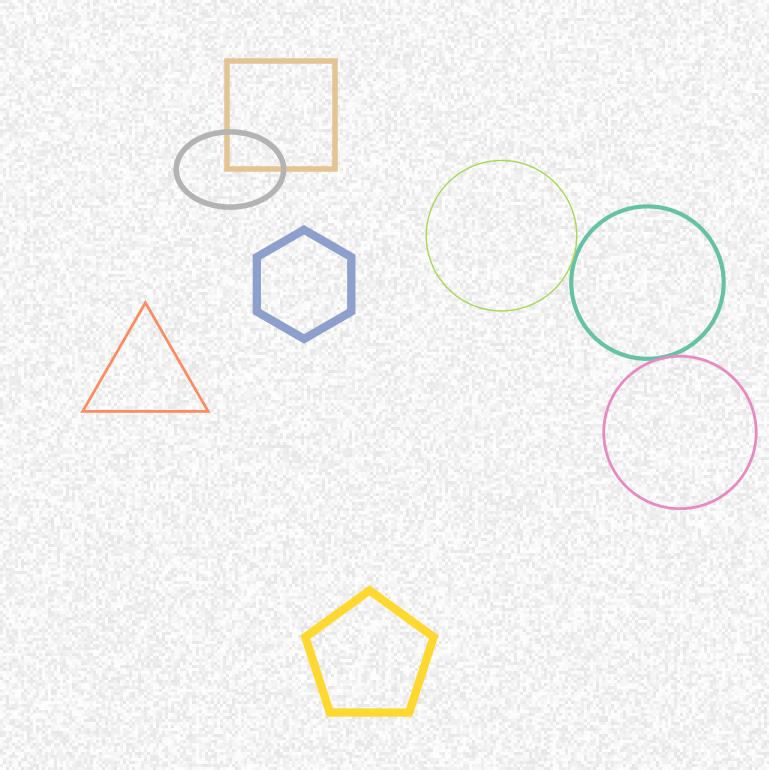[{"shape": "circle", "thickness": 1.5, "radius": 0.49, "center": [0.841, 0.633]}, {"shape": "triangle", "thickness": 1, "radius": 0.47, "center": [0.189, 0.513]}, {"shape": "hexagon", "thickness": 3, "radius": 0.35, "center": [0.395, 0.631]}, {"shape": "circle", "thickness": 1, "radius": 0.5, "center": [0.883, 0.438]}, {"shape": "circle", "thickness": 0.5, "radius": 0.49, "center": [0.651, 0.694]}, {"shape": "pentagon", "thickness": 3, "radius": 0.44, "center": [0.48, 0.146]}, {"shape": "square", "thickness": 2, "radius": 0.35, "center": [0.365, 0.851]}, {"shape": "oval", "thickness": 2, "radius": 0.35, "center": [0.299, 0.78]}]